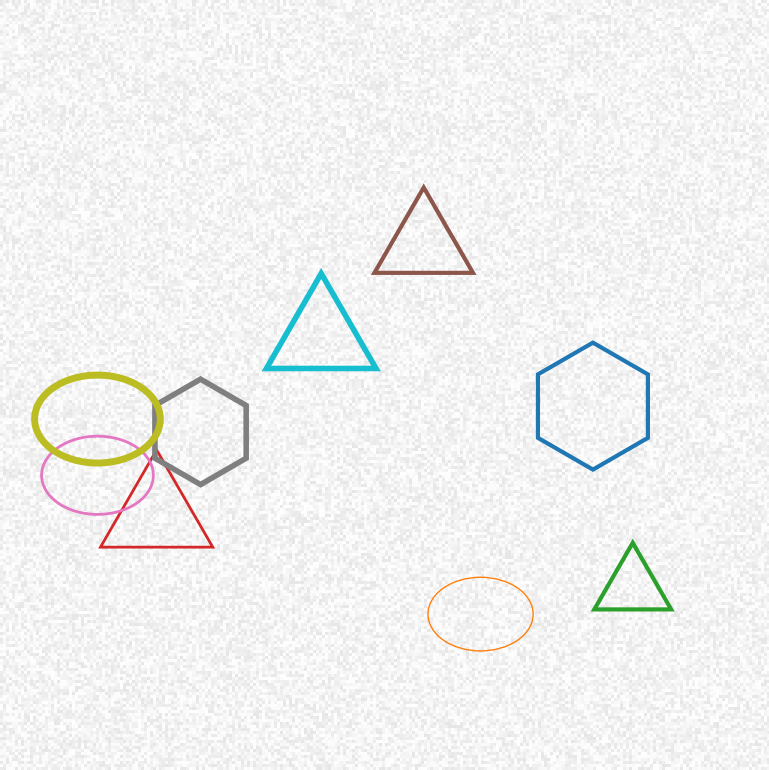[{"shape": "hexagon", "thickness": 1.5, "radius": 0.41, "center": [0.77, 0.473]}, {"shape": "oval", "thickness": 0.5, "radius": 0.34, "center": [0.624, 0.202]}, {"shape": "triangle", "thickness": 1.5, "radius": 0.29, "center": [0.822, 0.237]}, {"shape": "triangle", "thickness": 1, "radius": 0.42, "center": [0.203, 0.332]}, {"shape": "triangle", "thickness": 1.5, "radius": 0.37, "center": [0.55, 0.683]}, {"shape": "oval", "thickness": 1, "radius": 0.36, "center": [0.127, 0.383]}, {"shape": "hexagon", "thickness": 2, "radius": 0.34, "center": [0.26, 0.439]}, {"shape": "oval", "thickness": 2.5, "radius": 0.41, "center": [0.127, 0.456]}, {"shape": "triangle", "thickness": 2, "radius": 0.41, "center": [0.417, 0.563]}]